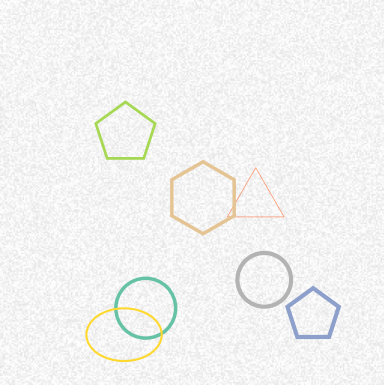[{"shape": "circle", "thickness": 2.5, "radius": 0.39, "center": [0.379, 0.199]}, {"shape": "triangle", "thickness": 0.5, "radius": 0.43, "center": [0.664, 0.479]}, {"shape": "pentagon", "thickness": 3, "radius": 0.35, "center": [0.813, 0.181]}, {"shape": "pentagon", "thickness": 2, "radius": 0.4, "center": [0.326, 0.654]}, {"shape": "oval", "thickness": 1.5, "radius": 0.49, "center": [0.322, 0.131]}, {"shape": "hexagon", "thickness": 2.5, "radius": 0.47, "center": [0.527, 0.486]}, {"shape": "circle", "thickness": 3, "radius": 0.35, "center": [0.686, 0.273]}]